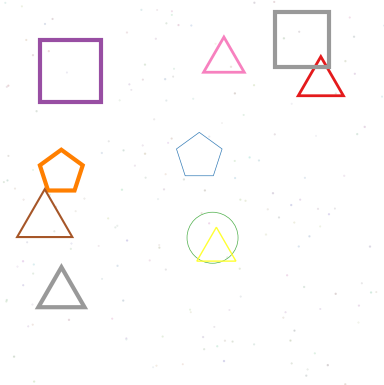[{"shape": "triangle", "thickness": 2, "radius": 0.34, "center": [0.833, 0.785]}, {"shape": "pentagon", "thickness": 0.5, "radius": 0.31, "center": [0.518, 0.594]}, {"shape": "circle", "thickness": 0.5, "radius": 0.33, "center": [0.552, 0.382]}, {"shape": "square", "thickness": 3, "radius": 0.4, "center": [0.183, 0.815]}, {"shape": "pentagon", "thickness": 3, "radius": 0.29, "center": [0.159, 0.553]}, {"shape": "triangle", "thickness": 1, "radius": 0.29, "center": [0.562, 0.351]}, {"shape": "triangle", "thickness": 1.5, "radius": 0.41, "center": [0.116, 0.426]}, {"shape": "triangle", "thickness": 2, "radius": 0.3, "center": [0.582, 0.843]}, {"shape": "square", "thickness": 3, "radius": 0.36, "center": [0.784, 0.897]}, {"shape": "triangle", "thickness": 3, "radius": 0.35, "center": [0.16, 0.237]}]